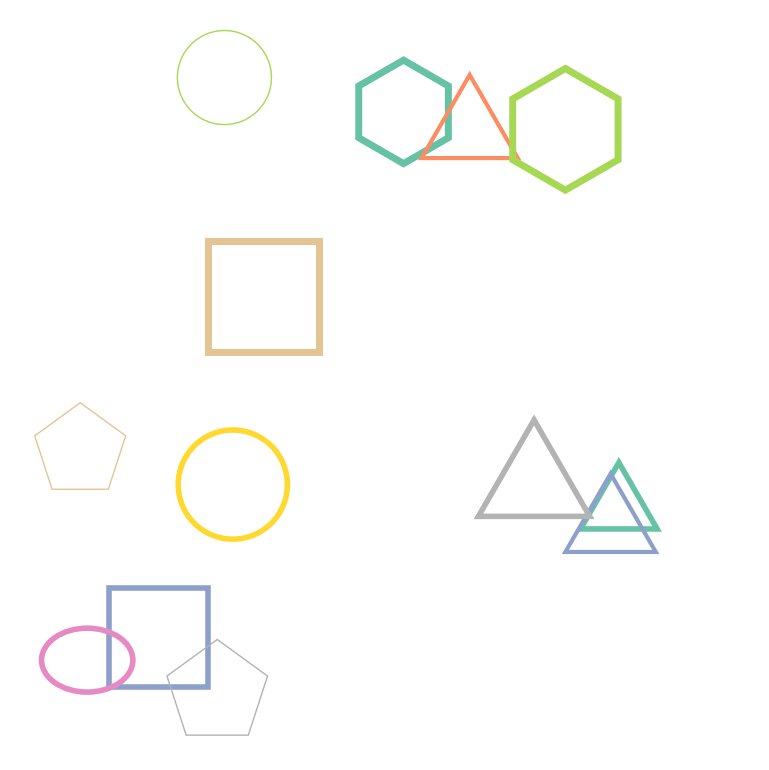[{"shape": "hexagon", "thickness": 2.5, "radius": 0.34, "center": [0.524, 0.855]}, {"shape": "triangle", "thickness": 2, "radius": 0.29, "center": [0.804, 0.342]}, {"shape": "triangle", "thickness": 1.5, "radius": 0.36, "center": [0.61, 0.831]}, {"shape": "square", "thickness": 2, "radius": 0.32, "center": [0.206, 0.172]}, {"shape": "triangle", "thickness": 1.5, "radius": 0.34, "center": [0.793, 0.317]}, {"shape": "oval", "thickness": 2, "radius": 0.3, "center": [0.113, 0.143]}, {"shape": "circle", "thickness": 0.5, "radius": 0.31, "center": [0.291, 0.899]}, {"shape": "hexagon", "thickness": 2.5, "radius": 0.4, "center": [0.734, 0.832]}, {"shape": "circle", "thickness": 2, "radius": 0.35, "center": [0.302, 0.371]}, {"shape": "pentagon", "thickness": 0.5, "radius": 0.31, "center": [0.104, 0.415]}, {"shape": "square", "thickness": 2.5, "radius": 0.36, "center": [0.343, 0.615]}, {"shape": "triangle", "thickness": 2, "radius": 0.42, "center": [0.694, 0.371]}, {"shape": "pentagon", "thickness": 0.5, "radius": 0.34, "center": [0.282, 0.101]}]